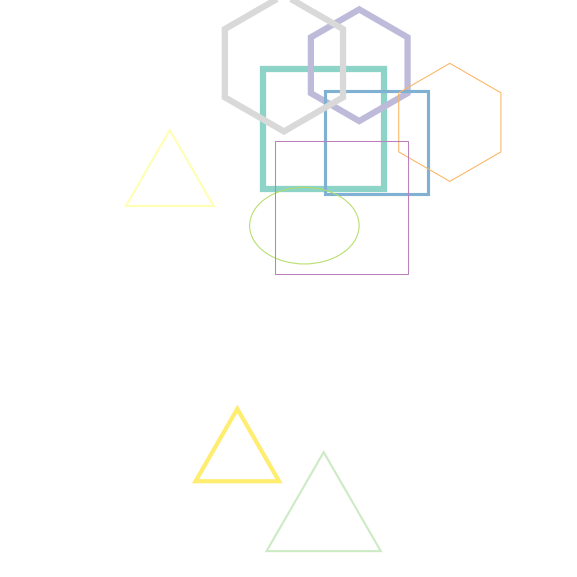[{"shape": "square", "thickness": 3, "radius": 0.52, "center": [0.561, 0.776]}, {"shape": "triangle", "thickness": 1, "radius": 0.44, "center": [0.294, 0.686]}, {"shape": "hexagon", "thickness": 3, "radius": 0.48, "center": [0.622, 0.886]}, {"shape": "square", "thickness": 1.5, "radius": 0.45, "center": [0.651, 0.752]}, {"shape": "hexagon", "thickness": 0.5, "radius": 0.51, "center": [0.779, 0.787]}, {"shape": "oval", "thickness": 0.5, "radius": 0.47, "center": [0.527, 0.608]}, {"shape": "hexagon", "thickness": 3, "radius": 0.59, "center": [0.492, 0.89]}, {"shape": "square", "thickness": 0.5, "radius": 0.58, "center": [0.592, 0.64]}, {"shape": "triangle", "thickness": 1, "radius": 0.57, "center": [0.56, 0.102]}, {"shape": "triangle", "thickness": 2, "radius": 0.42, "center": [0.411, 0.208]}]